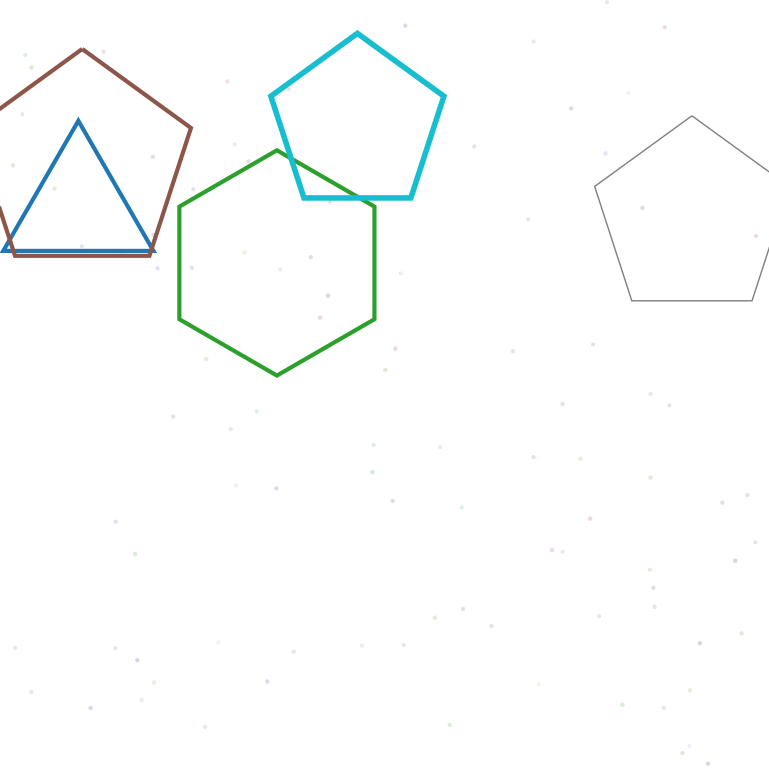[{"shape": "triangle", "thickness": 1.5, "radius": 0.56, "center": [0.102, 0.73]}, {"shape": "hexagon", "thickness": 1.5, "radius": 0.73, "center": [0.36, 0.659]}, {"shape": "pentagon", "thickness": 1.5, "radius": 0.74, "center": [0.107, 0.788]}, {"shape": "pentagon", "thickness": 0.5, "radius": 0.66, "center": [0.899, 0.717]}, {"shape": "pentagon", "thickness": 2, "radius": 0.59, "center": [0.464, 0.839]}]